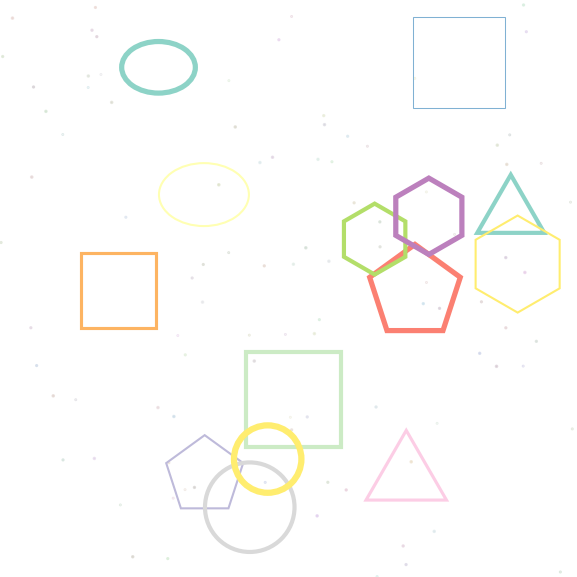[{"shape": "triangle", "thickness": 2, "radius": 0.34, "center": [0.884, 0.629]}, {"shape": "oval", "thickness": 2.5, "radius": 0.32, "center": [0.274, 0.883]}, {"shape": "oval", "thickness": 1, "radius": 0.39, "center": [0.353, 0.662]}, {"shape": "pentagon", "thickness": 1, "radius": 0.35, "center": [0.354, 0.176]}, {"shape": "pentagon", "thickness": 2.5, "radius": 0.41, "center": [0.719, 0.493]}, {"shape": "square", "thickness": 0.5, "radius": 0.4, "center": [0.795, 0.891]}, {"shape": "square", "thickness": 1.5, "radius": 0.32, "center": [0.205, 0.496]}, {"shape": "hexagon", "thickness": 2, "radius": 0.31, "center": [0.649, 0.585]}, {"shape": "triangle", "thickness": 1.5, "radius": 0.4, "center": [0.703, 0.173]}, {"shape": "circle", "thickness": 2, "radius": 0.39, "center": [0.432, 0.121]}, {"shape": "hexagon", "thickness": 2.5, "radius": 0.33, "center": [0.743, 0.625]}, {"shape": "square", "thickness": 2, "radius": 0.41, "center": [0.508, 0.308]}, {"shape": "hexagon", "thickness": 1, "radius": 0.42, "center": [0.896, 0.542]}, {"shape": "circle", "thickness": 3, "radius": 0.29, "center": [0.464, 0.204]}]